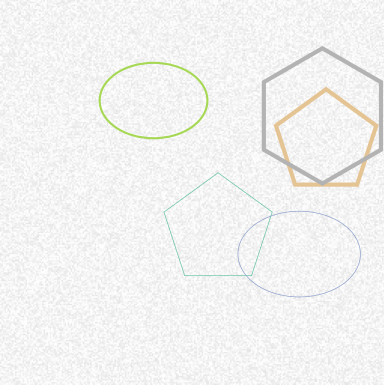[{"shape": "pentagon", "thickness": 0.5, "radius": 0.74, "center": [0.566, 0.403]}, {"shape": "oval", "thickness": 0.5, "radius": 0.8, "center": [0.777, 0.34]}, {"shape": "oval", "thickness": 1.5, "radius": 0.7, "center": [0.399, 0.739]}, {"shape": "pentagon", "thickness": 3, "radius": 0.68, "center": [0.847, 0.631]}, {"shape": "hexagon", "thickness": 3, "radius": 0.88, "center": [0.837, 0.699]}]